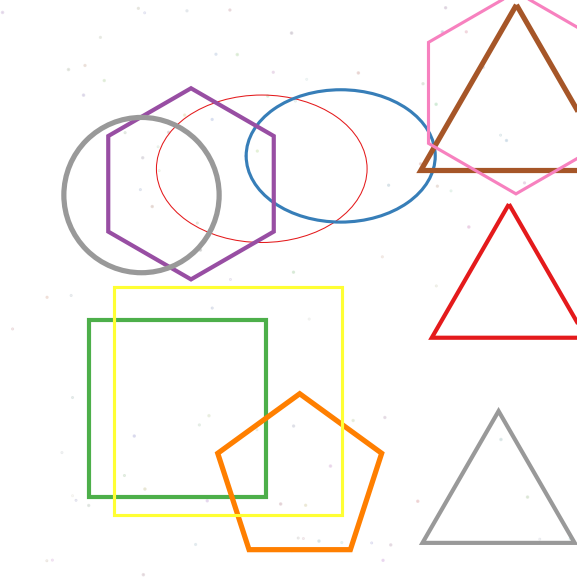[{"shape": "oval", "thickness": 0.5, "radius": 0.91, "center": [0.453, 0.707]}, {"shape": "triangle", "thickness": 2, "radius": 0.77, "center": [0.881, 0.491]}, {"shape": "oval", "thickness": 1.5, "radius": 0.82, "center": [0.59, 0.729]}, {"shape": "square", "thickness": 2, "radius": 0.77, "center": [0.307, 0.292]}, {"shape": "hexagon", "thickness": 2, "radius": 0.83, "center": [0.331, 0.681]}, {"shape": "pentagon", "thickness": 2.5, "radius": 0.75, "center": [0.519, 0.168]}, {"shape": "square", "thickness": 1.5, "radius": 0.99, "center": [0.395, 0.305]}, {"shape": "triangle", "thickness": 2.5, "radius": 0.96, "center": [0.894, 0.8]}, {"shape": "hexagon", "thickness": 1.5, "radius": 0.87, "center": [0.893, 0.838]}, {"shape": "triangle", "thickness": 2, "radius": 0.76, "center": [0.863, 0.135]}, {"shape": "circle", "thickness": 2.5, "radius": 0.67, "center": [0.245, 0.661]}]